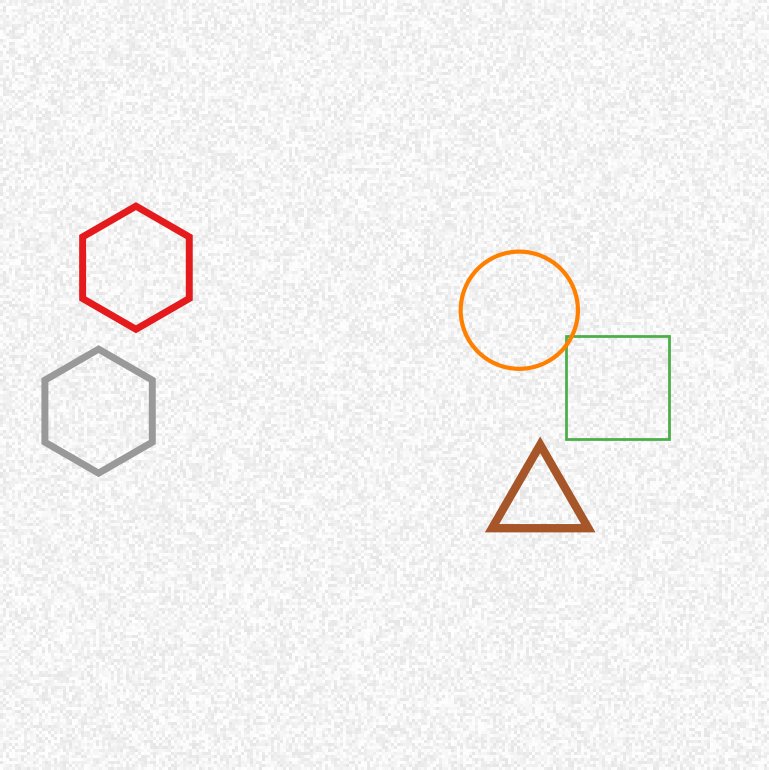[{"shape": "hexagon", "thickness": 2.5, "radius": 0.4, "center": [0.177, 0.652]}, {"shape": "square", "thickness": 1, "radius": 0.33, "center": [0.802, 0.497]}, {"shape": "circle", "thickness": 1.5, "radius": 0.38, "center": [0.674, 0.597]}, {"shape": "triangle", "thickness": 3, "radius": 0.36, "center": [0.702, 0.35]}, {"shape": "hexagon", "thickness": 2.5, "radius": 0.4, "center": [0.128, 0.466]}]